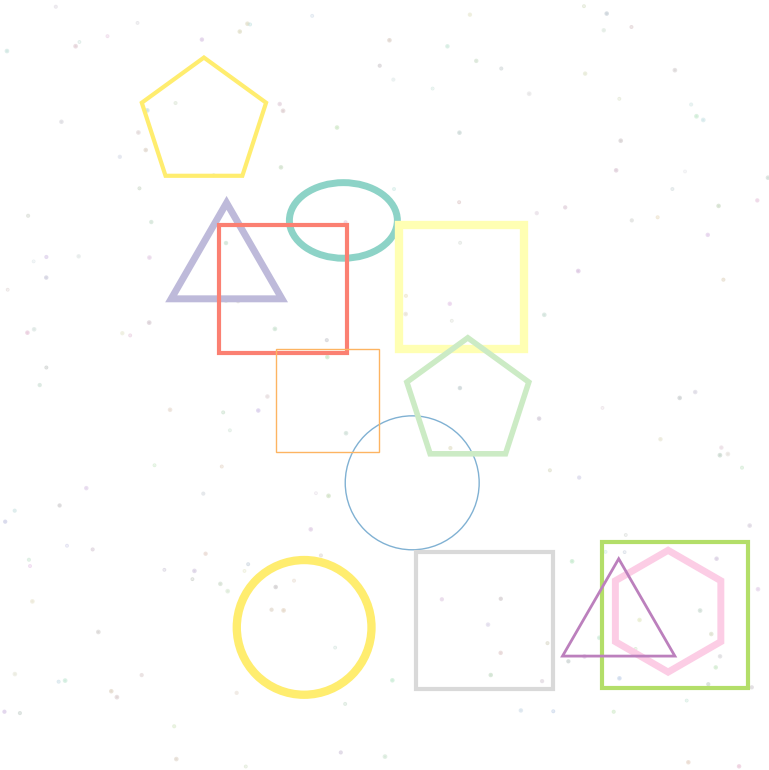[{"shape": "oval", "thickness": 2.5, "radius": 0.35, "center": [0.446, 0.714]}, {"shape": "square", "thickness": 3, "radius": 0.4, "center": [0.599, 0.628]}, {"shape": "triangle", "thickness": 2.5, "radius": 0.42, "center": [0.294, 0.653]}, {"shape": "square", "thickness": 1.5, "radius": 0.42, "center": [0.367, 0.625]}, {"shape": "circle", "thickness": 0.5, "radius": 0.43, "center": [0.535, 0.373]}, {"shape": "square", "thickness": 0.5, "radius": 0.33, "center": [0.425, 0.48]}, {"shape": "square", "thickness": 1.5, "radius": 0.47, "center": [0.876, 0.201]}, {"shape": "hexagon", "thickness": 2.5, "radius": 0.4, "center": [0.868, 0.206]}, {"shape": "square", "thickness": 1.5, "radius": 0.45, "center": [0.629, 0.194]}, {"shape": "triangle", "thickness": 1, "radius": 0.42, "center": [0.804, 0.19]}, {"shape": "pentagon", "thickness": 2, "radius": 0.42, "center": [0.608, 0.478]}, {"shape": "pentagon", "thickness": 1.5, "radius": 0.42, "center": [0.265, 0.84]}, {"shape": "circle", "thickness": 3, "radius": 0.44, "center": [0.395, 0.185]}]